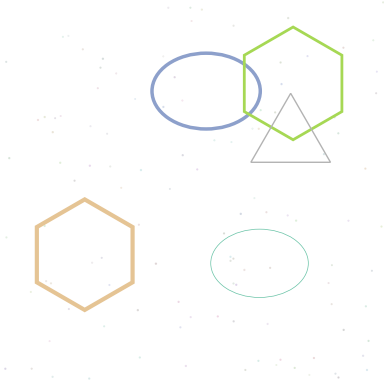[{"shape": "oval", "thickness": 0.5, "radius": 0.63, "center": [0.674, 0.316]}, {"shape": "oval", "thickness": 2.5, "radius": 0.7, "center": [0.535, 0.763]}, {"shape": "hexagon", "thickness": 2, "radius": 0.73, "center": [0.761, 0.783]}, {"shape": "hexagon", "thickness": 3, "radius": 0.72, "center": [0.22, 0.338]}, {"shape": "triangle", "thickness": 1, "radius": 0.6, "center": [0.755, 0.638]}]